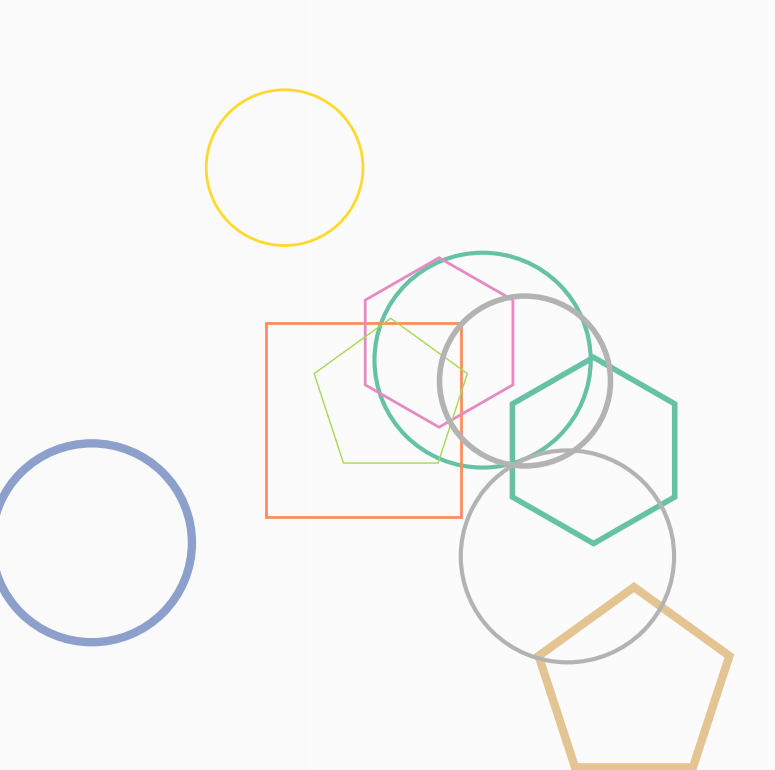[{"shape": "hexagon", "thickness": 2, "radius": 0.6, "center": [0.766, 0.415]}, {"shape": "circle", "thickness": 1.5, "radius": 0.7, "center": [0.623, 0.532]}, {"shape": "square", "thickness": 1, "radius": 0.63, "center": [0.469, 0.455]}, {"shape": "circle", "thickness": 3, "radius": 0.65, "center": [0.119, 0.295]}, {"shape": "hexagon", "thickness": 1, "radius": 0.55, "center": [0.567, 0.555]}, {"shape": "pentagon", "thickness": 0.5, "radius": 0.52, "center": [0.504, 0.483]}, {"shape": "circle", "thickness": 1, "radius": 0.51, "center": [0.367, 0.782]}, {"shape": "pentagon", "thickness": 3, "radius": 0.65, "center": [0.818, 0.108]}, {"shape": "circle", "thickness": 2, "radius": 0.55, "center": [0.677, 0.505]}, {"shape": "circle", "thickness": 1.5, "radius": 0.69, "center": [0.732, 0.277]}]